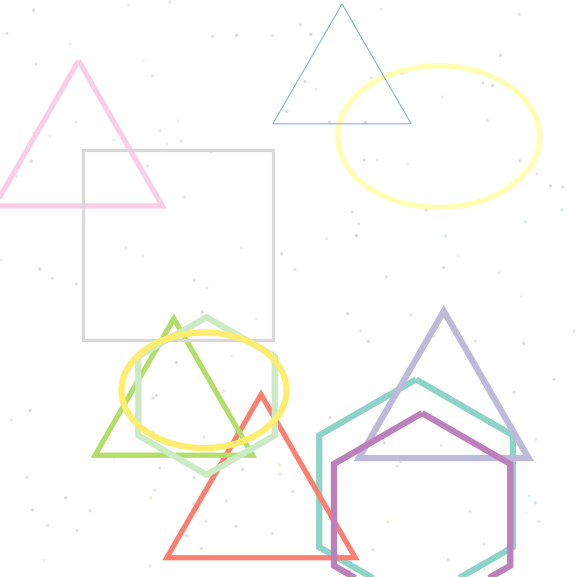[{"shape": "hexagon", "thickness": 3, "radius": 0.97, "center": [0.72, 0.149]}, {"shape": "oval", "thickness": 2.5, "radius": 0.88, "center": [0.76, 0.763]}, {"shape": "triangle", "thickness": 3, "radius": 0.85, "center": [0.768, 0.291]}, {"shape": "triangle", "thickness": 2.5, "radius": 0.94, "center": [0.452, 0.128]}, {"shape": "triangle", "thickness": 0.5, "radius": 0.69, "center": [0.592, 0.854]}, {"shape": "triangle", "thickness": 2.5, "radius": 0.79, "center": [0.301, 0.29]}, {"shape": "triangle", "thickness": 2.5, "radius": 0.84, "center": [0.136, 0.726]}, {"shape": "square", "thickness": 1.5, "radius": 0.82, "center": [0.308, 0.575]}, {"shape": "hexagon", "thickness": 3, "radius": 0.88, "center": [0.731, 0.108]}, {"shape": "hexagon", "thickness": 3, "radius": 0.68, "center": [0.358, 0.314]}, {"shape": "oval", "thickness": 3, "radius": 0.71, "center": [0.353, 0.323]}]